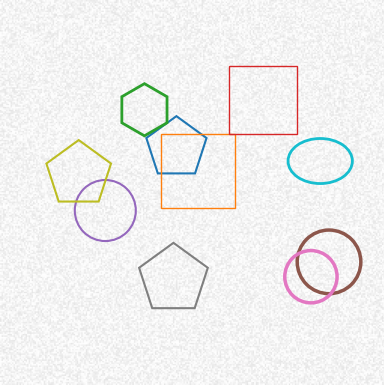[{"shape": "pentagon", "thickness": 1.5, "radius": 0.41, "center": [0.458, 0.616]}, {"shape": "square", "thickness": 1, "radius": 0.48, "center": [0.515, 0.556]}, {"shape": "hexagon", "thickness": 2, "radius": 0.34, "center": [0.375, 0.715]}, {"shape": "square", "thickness": 1, "radius": 0.44, "center": [0.682, 0.741]}, {"shape": "circle", "thickness": 1.5, "radius": 0.4, "center": [0.274, 0.453]}, {"shape": "circle", "thickness": 2.5, "radius": 0.41, "center": [0.855, 0.32]}, {"shape": "circle", "thickness": 2.5, "radius": 0.34, "center": [0.808, 0.281]}, {"shape": "pentagon", "thickness": 1.5, "radius": 0.47, "center": [0.451, 0.275]}, {"shape": "pentagon", "thickness": 1.5, "radius": 0.44, "center": [0.204, 0.548]}, {"shape": "oval", "thickness": 2, "radius": 0.42, "center": [0.832, 0.582]}]